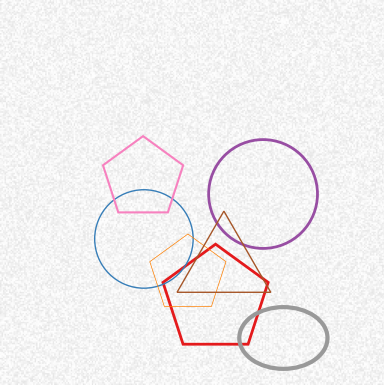[{"shape": "pentagon", "thickness": 2, "radius": 0.72, "center": [0.56, 0.222]}, {"shape": "circle", "thickness": 1, "radius": 0.64, "center": [0.374, 0.379]}, {"shape": "circle", "thickness": 2, "radius": 0.71, "center": [0.683, 0.496]}, {"shape": "pentagon", "thickness": 0.5, "radius": 0.52, "center": [0.488, 0.288]}, {"shape": "triangle", "thickness": 1, "radius": 0.7, "center": [0.582, 0.311]}, {"shape": "pentagon", "thickness": 1.5, "radius": 0.55, "center": [0.372, 0.537]}, {"shape": "oval", "thickness": 3, "radius": 0.57, "center": [0.736, 0.122]}]